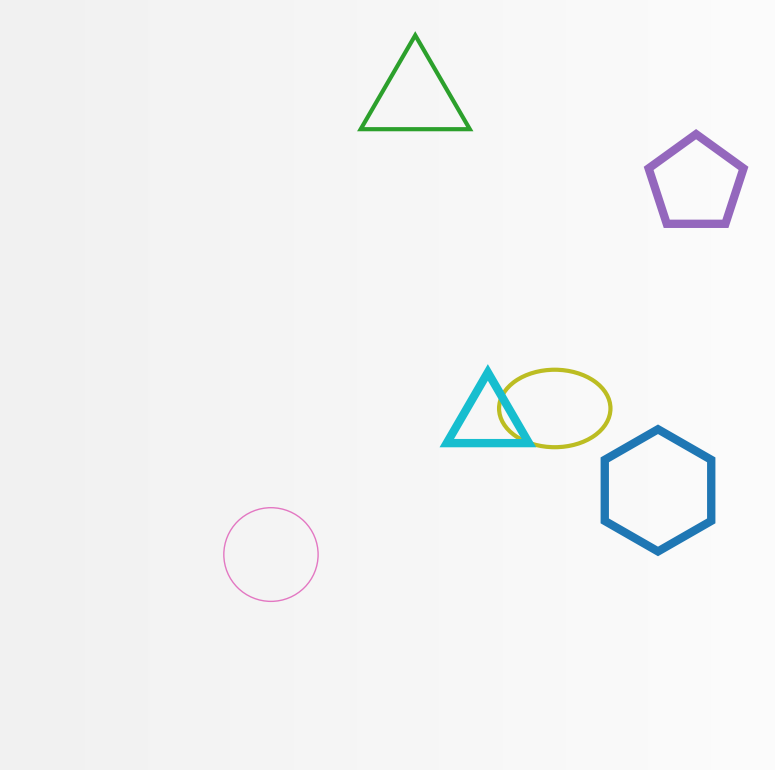[{"shape": "hexagon", "thickness": 3, "radius": 0.4, "center": [0.849, 0.363]}, {"shape": "triangle", "thickness": 1.5, "radius": 0.41, "center": [0.536, 0.873]}, {"shape": "pentagon", "thickness": 3, "radius": 0.32, "center": [0.898, 0.761]}, {"shape": "circle", "thickness": 0.5, "radius": 0.3, "center": [0.35, 0.28]}, {"shape": "oval", "thickness": 1.5, "radius": 0.36, "center": [0.716, 0.47]}, {"shape": "triangle", "thickness": 3, "radius": 0.31, "center": [0.629, 0.455]}]